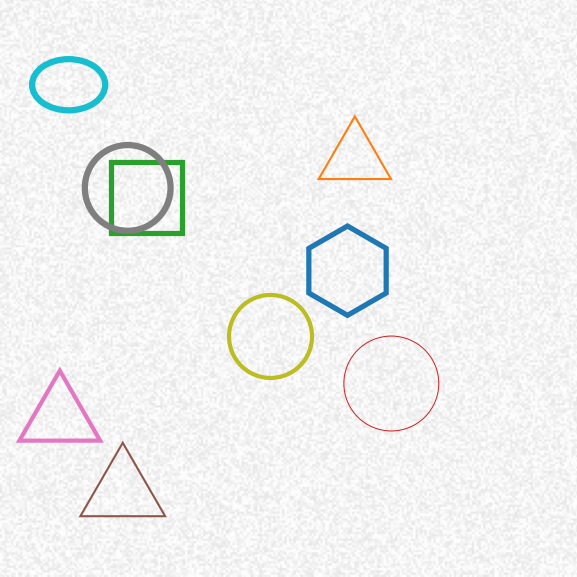[{"shape": "hexagon", "thickness": 2.5, "radius": 0.39, "center": [0.602, 0.53]}, {"shape": "triangle", "thickness": 1, "radius": 0.36, "center": [0.614, 0.725]}, {"shape": "square", "thickness": 2.5, "radius": 0.31, "center": [0.254, 0.657]}, {"shape": "circle", "thickness": 0.5, "radius": 0.41, "center": [0.678, 0.335]}, {"shape": "triangle", "thickness": 1, "radius": 0.42, "center": [0.213, 0.148]}, {"shape": "triangle", "thickness": 2, "radius": 0.4, "center": [0.104, 0.277]}, {"shape": "circle", "thickness": 3, "radius": 0.37, "center": [0.221, 0.674]}, {"shape": "circle", "thickness": 2, "radius": 0.36, "center": [0.468, 0.417]}, {"shape": "oval", "thickness": 3, "radius": 0.32, "center": [0.119, 0.852]}]